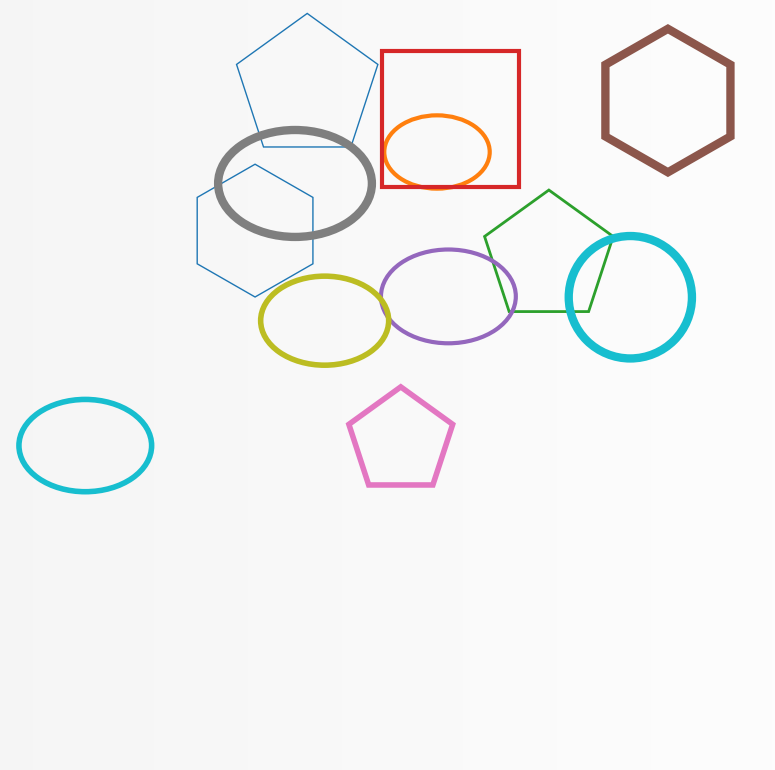[{"shape": "pentagon", "thickness": 0.5, "radius": 0.48, "center": [0.396, 0.887]}, {"shape": "hexagon", "thickness": 0.5, "radius": 0.43, "center": [0.329, 0.701]}, {"shape": "oval", "thickness": 1.5, "radius": 0.34, "center": [0.564, 0.803]}, {"shape": "pentagon", "thickness": 1, "radius": 0.44, "center": [0.708, 0.666]}, {"shape": "square", "thickness": 1.5, "radius": 0.44, "center": [0.581, 0.846]}, {"shape": "oval", "thickness": 1.5, "radius": 0.43, "center": [0.579, 0.615]}, {"shape": "hexagon", "thickness": 3, "radius": 0.47, "center": [0.862, 0.869]}, {"shape": "pentagon", "thickness": 2, "radius": 0.35, "center": [0.517, 0.427]}, {"shape": "oval", "thickness": 3, "radius": 0.5, "center": [0.381, 0.762]}, {"shape": "oval", "thickness": 2, "radius": 0.41, "center": [0.419, 0.584]}, {"shape": "oval", "thickness": 2, "radius": 0.43, "center": [0.11, 0.421]}, {"shape": "circle", "thickness": 3, "radius": 0.4, "center": [0.813, 0.614]}]